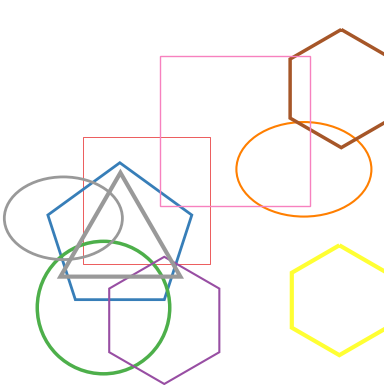[{"shape": "square", "thickness": 0.5, "radius": 0.82, "center": [0.38, 0.479]}, {"shape": "pentagon", "thickness": 2, "radius": 0.98, "center": [0.311, 0.381]}, {"shape": "circle", "thickness": 2.5, "radius": 0.86, "center": [0.269, 0.201]}, {"shape": "hexagon", "thickness": 1.5, "radius": 0.83, "center": [0.427, 0.168]}, {"shape": "oval", "thickness": 1.5, "radius": 0.88, "center": [0.789, 0.56]}, {"shape": "hexagon", "thickness": 3, "radius": 0.71, "center": [0.881, 0.22]}, {"shape": "hexagon", "thickness": 2.5, "radius": 0.77, "center": [0.886, 0.77]}, {"shape": "square", "thickness": 1, "radius": 0.97, "center": [0.611, 0.66]}, {"shape": "triangle", "thickness": 3, "radius": 0.9, "center": [0.313, 0.371]}, {"shape": "oval", "thickness": 2, "radius": 0.77, "center": [0.165, 0.433]}]